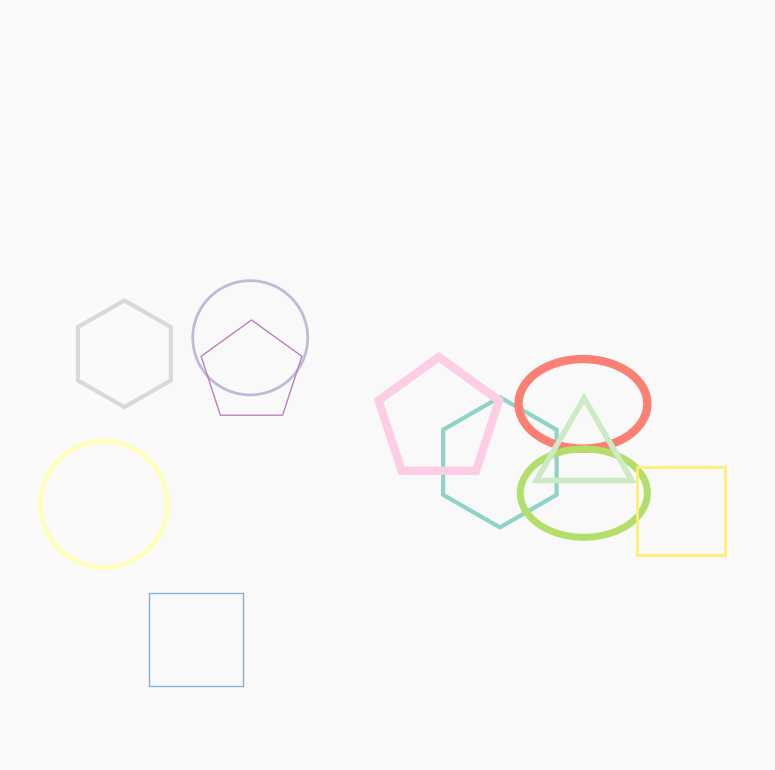[{"shape": "hexagon", "thickness": 1.5, "radius": 0.42, "center": [0.645, 0.4]}, {"shape": "circle", "thickness": 1.5, "radius": 0.41, "center": [0.134, 0.345]}, {"shape": "circle", "thickness": 1, "radius": 0.37, "center": [0.323, 0.561]}, {"shape": "oval", "thickness": 3, "radius": 0.42, "center": [0.752, 0.476]}, {"shape": "square", "thickness": 0.5, "radius": 0.3, "center": [0.253, 0.17]}, {"shape": "oval", "thickness": 2.5, "radius": 0.41, "center": [0.753, 0.36]}, {"shape": "pentagon", "thickness": 3, "radius": 0.41, "center": [0.566, 0.455]}, {"shape": "hexagon", "thickness": 1.5, "radius": 0.35, "center": [0.161, 0.541]}, {"shape": "pentagon", "thickness": 0.5, "radius": 0.34, "center": [0.325, 0.516]}, {"shape": "triangle", "thickness": 2, "radius": 0.36, "center": [0.754, 0.412]}, {"shape": "square", "thickness": 1, "radius": 0.29, "center": [0.879, 0.337]}]